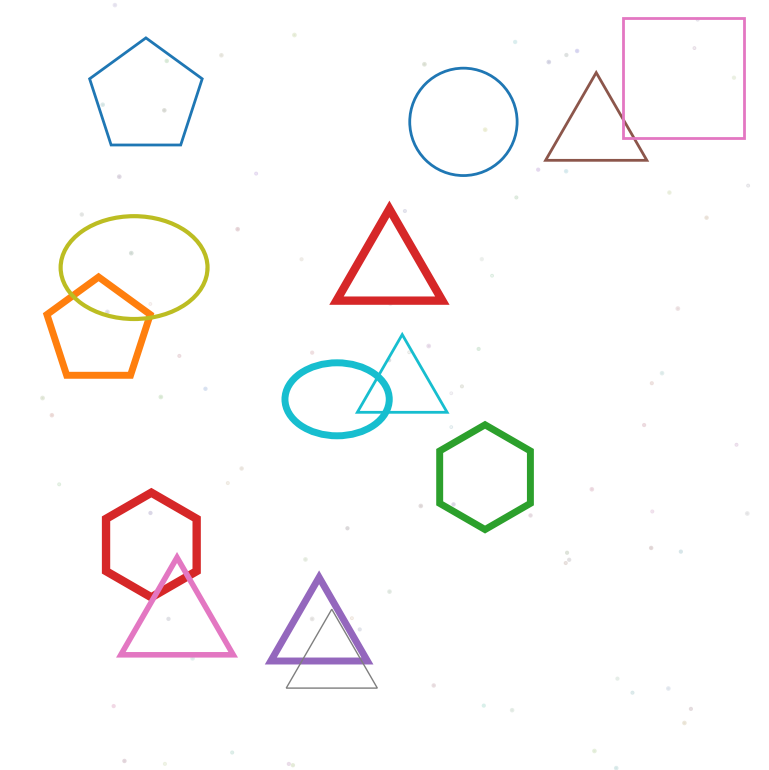[{"shape": "circle", "thickness": 1, "radius": 0.35, "center": [0.602, 0.842]}, {"shape": "pentagon", "thickness": 1, "radius": 0.38, "center": [0.189, 0.874]}, {"shape": "pentagon", "thickness": 2.5, "radius": 0.35, "center": [0.128, 0.57]}, {"shape": "hexagon", "thickness": 2.5, "radius": 0.34, "center": [0.63, 0.38]}, {"shape": "triangle", "thickness": 3, "radius": 0.4, "center": [0.506, 0.649]}, {"shape": "hexagon", "thickness": 3, "radius": 0.34, "center": [0.197, 0.292]}, {"shape": "triangle", "thickness": 2.5, "radius": 0.36, "center": [0.414, 0.178]}, {"shape": "triangle", "thickness": 1, "radius": 0.38, "center": [0.774, 0.83]}, {"shape": "triangle", "thickness": 2, "radius": 0.42, "center": [0.23, 0.192]}, {"shape": "square", "thickness": 1, "radius": 0.39, "center": [0.887, 0.899]}, {"shape": "triangle", "thickness": 0.5, "radius": 0.34, "center": [0.431, 0.141]}, {"shape": "oval", "thickness": 1.5, "radius": 0.48, "center": [0.174, 0.652]}, {"shape": "oval", "thickness": 2.5, "radius": 0.34, "center": [0.438, 0.481]}, {"shape": "triangle", "thickness": 1, "radius": 0.34, "center": [0.522, 0.498]}]